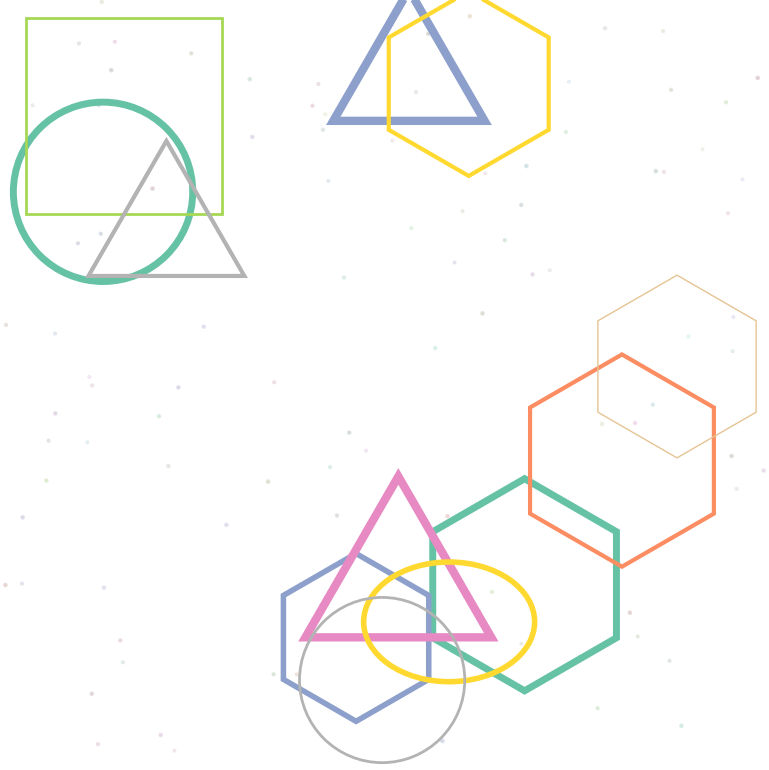[{"shape": "hexagon", "thickness": 2.5, "radius": 0.69, "center": [0.681, 0.241]}, {"shape": "circle", "thickness": 2.5, "radius": 0.58, "center": [0.134, 0.751]}, {"shape": "hexagon", "thickness": 1.5, "radius": 0.69, "center": [0.808, 0.402]}, {"shape": "hexagon", "thickness": 2, "radius": 0.54, "center": [0.462, 0.172]}, {"shape": "triangle", "thickness": 3, "radius": 0.57, "center": [0.531, 0.9]}, {"shape": "triangle", "thickness": 3, "radius": 0.7, "center": [0.517, 0.242]}, {"shape": "square", "thickness": 1, "radius": 0.64, "center": [0.161, 0.85]}, {"shape": "oval", "thickness": 2, "radius": 0.56, "center": [0.583, 0.192]}, {"shape": "hexagon", "thickness": 1.5, "radius": 0.6, "center": [0.609, 0.891]}, {"shape": "hexagon", "thickness": 0.5, "radius": 0.59, "center": [0.879, 0.524]}, {"shape": "circle", "thickness": 1, "radius": 0.54, "center": [0.496, 0.117]}, {"shape": "triangle", "thickness": 1.5, "radius": 0.58, "center": [0.216, 0.7]}]